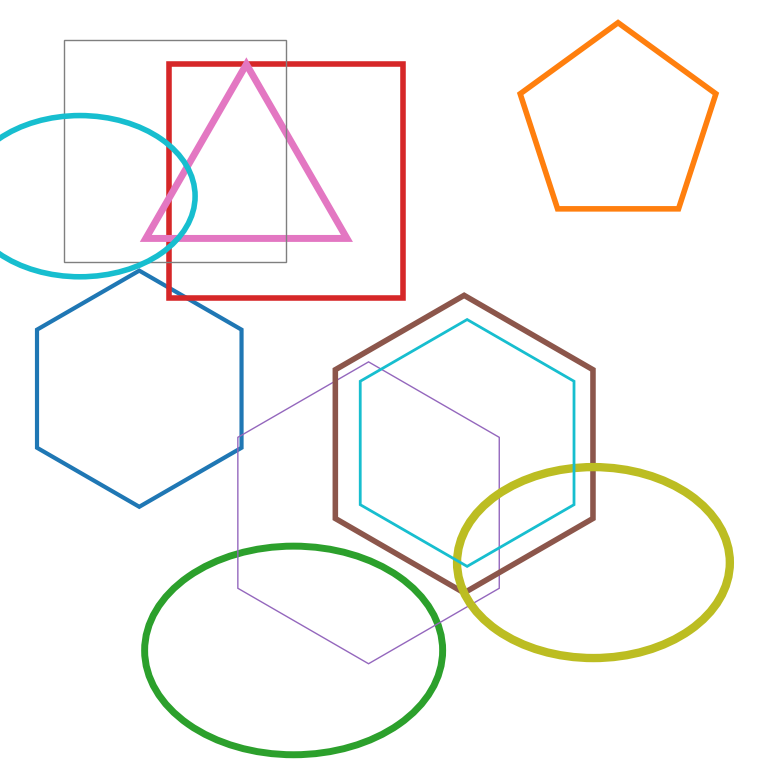[{"shape": "hexagon", "thickness": 1.5, "radius": 0.77, "center": [0.181, 0.495]}, {"shape": "pentagon", "thickness": 2, "radius": 0.67, "center": [0.803, 0.837]}, {"shape": "oval", "thickness": 2.5, "radius": 0.97, "center": [0.381, 0.155]}, {"shape": "square", "thickness": 2, "radius": 0.76, "center": [0.371, 0.764]}, {"shape": "hexagon", "thickness": 0.5, "radius": 0.98, "center": [0.479, 0.334]}, {"shape": "hexagon", "thickness": 2, "radius": 0.97, "center": [0.603, 0.423]}, {"shape": "triangle", "thickness": 2.5, "radius": 0.75, "center": [0.32, 0.766]}, {"shape": "square", "thickness": 0.5, "radius": 0.72, "center": [0.228, 0.804]}, {"shape": "oval", "thickness": 3, "radius": 0.89, "center": [0.771, 0.269]}, {"shape": "hexagon", "thickness": 1, "radius": 0.8, "center": [0.607, 0.425]}, {"shape": "oval", "thickness": 2, "radius": 0.75, "center": [0.104, 0.745]}]